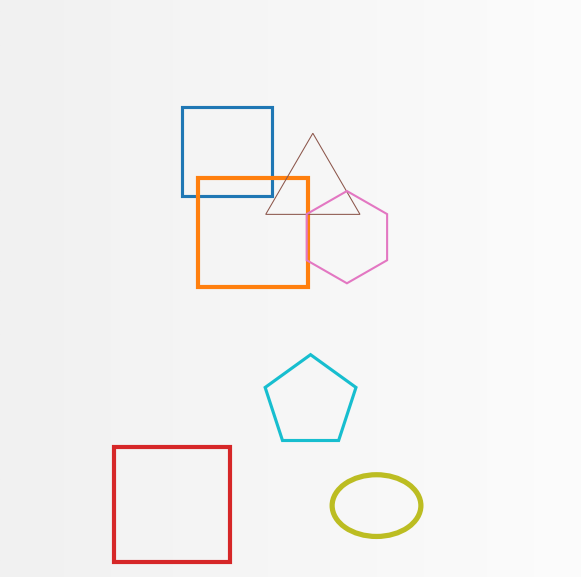[{"shape": "square", "thickness": 1.5, "radius": 0.39, "center": [0.39, 0.736]}, {"shape": "square", "thickness": 2, "radius": 0.47, "center": [0.435, 0.597]}, {"shape": "square", "thickness": 2, "radius": 0.5, "center": [0.296, 0.125]}, {"shape": "triangle", "thickness": 0.5, "radius": 0.47, "center": [0.538, 0.675]}, {"shape": "hexagon", "thickness": 1, "radius": 0.4, "center": [0.597, 0.588]}, {"shape": "oval", "thickness": 2.5, "radius": 0.38, "center": [0.648, 0.124]}, {"shape": "pentagon", "thickness": 1.5, "radius": 0.41, "center": [0.534, 0.303]}]